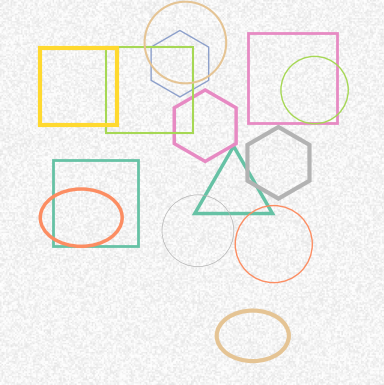[{"shape": "square", "thickness": 2, "radius": 0.56, "center": [0.248, 0.473]}, {"shape": "triangle", "thickness": 2.5, "radius": 0.58, "center": [0.607, 0.504]}, {"shape": "oval", "thickness": 2.5, "radius": 0.53, "center": [0.211, 0.435]}, {"shape": "circle", "thickness": 1, "radius": 0.5, "center": [0.711, 0.366]}, {"shape": "hexagon", "thickness": 1, "radius": 0.43, "center": [0.467, 0.835]}, {"shape": "square", "thickness": 2, "radius": 0.58, "center": [0.759, 0.797]}, {"shape": "hexagon", "thickness": 2.5, "radius": 0.46, "center": [0.533, 0.674]}, {"shape": "circle", "thickness": 1, "radius": 0.44, "center": [0.817, 0.766]}, {"shape": "square", "thickness": 1.5, "radius": 0.56, "center": [0.388, 0.767]}, {"shape": "square", "thickness": 3, "radius": 0.5, "center": [0.204, 0.775]}, {"shape": "circle", "thickness": 1.5, "radius": 0.53, "center": [0.482, 0.89]}, {"shape": "oval", "thickness": 3, "radius": 0.47, "center": [0.657, 0.128]}, {"shape": "circle", "thickness": 0.5, "radius": 0.47, "center": [0.514, 0.401]}, {"shape": "hexagon", "thickness": 3, "radius": 0.47, "center": [0.723, 0.577]}]